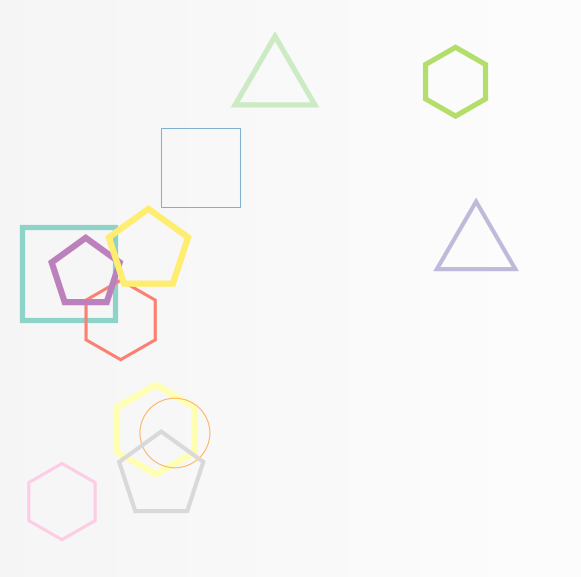[{"shape": "square", "thickness": 2.5, "radius": 0.4, "center": [0.117, 0.525]}, {"shape": "hexagon", "thickness": 3, "radius": 0.39, "center": [0.268, 0.255]}, {"shape": "triangle", "thickness": 2, "radius": 0.39, "center": [0.819, 0.572]}, {"shape": "hexagon", "thickness": 1.5, "radius": 0.34, "center": [0.208, 0.445]}, {"shape": "square", "thickness": 0.5, "radius": 0.34, "center": [0.345, 0.709]}, {"shape": "circle", "thickness": 0.5, "radius": 0.3, "center": [0.301, 0.249]}, {"shape": "hexagon", "thickness": 2.5, "radius": 0.3, "center": [0.784, 0.858]}, {"shape": "hexagon", "thickness": 1.5, "radius": 0.33, "center": [0.107, 0.131]}, {"shape": "pentagon", "thickness": 2, "radius": 0.38, "center": [0.277, 0.176]}, {"shape": "pentagon", "thickness": 3, "radius": 0.31, "center": [0.147, 0.526]}, {"shape": "triangle", "thickness": 2.5, "radius": 0.4, "center": [0.473, 0.857]}, {"shape": "pentagon", "thickness": 3, "radius": 0.36, "center": [0.255, 0.566]}]